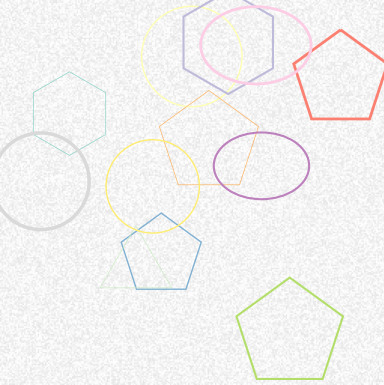[{"shape": "hexagon", "thickness": 0.5, "radius": 0.54, "center": [0.181, 0.705]}, {"shape": "circle", "thickness": 1, "radius": 0.65, "center": [0.498, 0.853]}, {"shape": "hexagon", "thickness": 1.5, "radius": 0.67, "center": [0.593, 0.89]}, {"shape": "pentagon", "thickness": 2, "radius": 0.64, "center": [0.885, 0.795]}, {"shape": "pentagon", "thickness": 1, "radius": 0.55, "center": [0.419, 0.337]}, {"shape": "pentagon", "thickness": 0.5, "radius": 0.68, "center": [0.543, 0.63]}, {"shape": "pentagon", "thickness": 1.5, "radius": 0.73, "center": [0.752, 0.133]}, {"shape": "oval", "thickness": 2, "radius": 0.72, "center": [0.665, 0.882]}, {"shape": "circle", "thickness": 2.5, "radius": 0.63, "center": [0.106, 0.529]}, {"shape": "oval", "thickness": 1.5, "radius": 0.62, "center": [0.679, 0.569]}, {"shape": "triangle", "thickness": 0.5, "radius": 0.54, "center": [0.353, 0.306]}, {"shape": "circle", "thickness": 1, "radius": 0.61, "center": [0.397, 0.516]}]